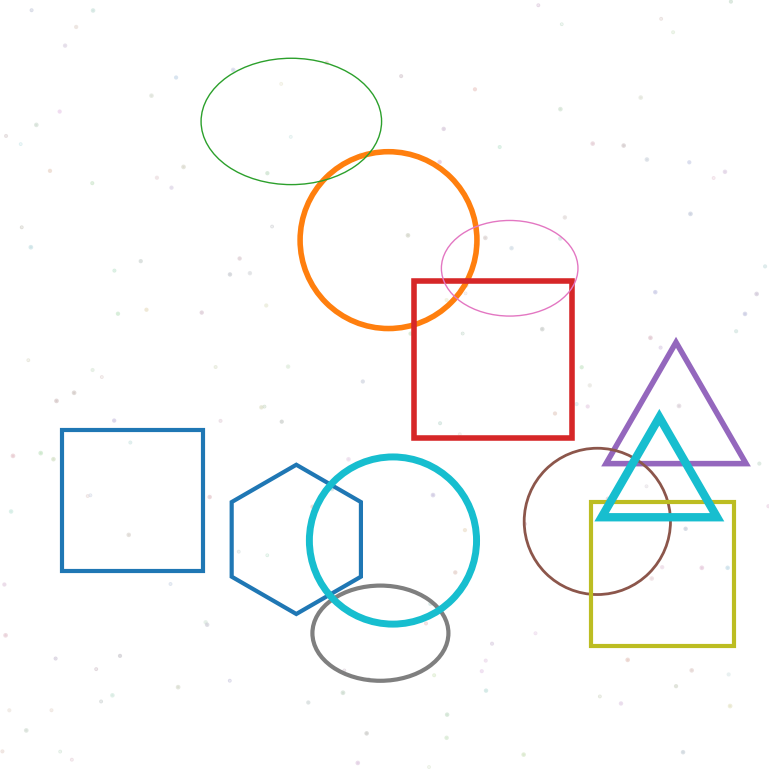[{"shape": "square", "thickness": 1.5, "radius": 0.46, "center": [0.172, 0.35]}, {"shape": "hexagon", "thickness": 1.5, "radius": 0.48, "center": [0.385, 0.3]}, {"shape": "circle", "thickness": 2, "radius": 0.57, "center": [0.505, 0.688]}, {"shape": "oval", "thickness": 0.5, "radius": 0.59, "center": [0.378, 0.842]}, {"shape": "square", "thickness": 2, "radius": 0.51, "center": [0.64, 0.533]}, {"shape": "triangle", "thickness": 2, "radius": 0.53, "center": [0.878, 0.45]}, {"shape": "circle", "thickness": 1, "radius": 0.47, "center": [0.776, 0.323]}, {"shape": "oval", "thickness": 0.5, "radius": 0.44, "center": [0.662, 0.652]}, {"shape": "oval", "thickness": 1.5, "radius": 0.44, "center": [0.494, 0.178]}, {"shape": "square", "thickness": 1.5, "radius": 0.47, "center": [0.86, 0.255]}, {"shape": "triangle", "thickness": 3, "radius": 0.43, "center": [0.856, 0.372]}, {"shape": "circle", "thickness": 2.5, "radius": 0.54, "center": [0.51, 0.298]}]